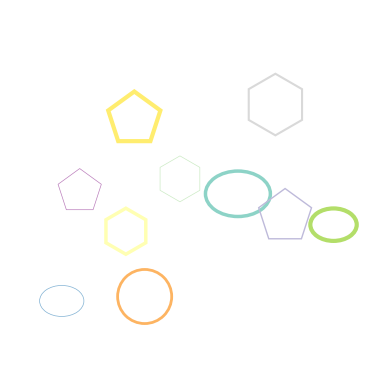[{"shape": "oval", "thickness": 2.5, "radius": 0.42, "center": [0.618, 0.497]}, {"shape": "hexagon", "thickness": 2.5, "radius": 0.3, "center": [0.327, 0.399]}, {"shape": "pentagon", "thickness": 1, "radius": 0.36, "center": [0.74, 0.438]}, {"shape": "oval", "thickness": 0.5, "radius": 0.29, "center": [0.16, 0.218]}, {"shape": "circle", "thickness": 2, "radius": 0.35, "center": [0.376, 0.23]}, {"shape": "oval", "thickness": 3, "radius": 0.3, "center": [0.866, 0.416]}, {"shape": "hexagon", "thickness": 1.5, "radius": 0.4, "center": [0.715, 0.728]}, {"shape": "pentagon", "thickness": 0.5, "radius": 0.3, "center": [0.207, 0.503]}, {"shape": "hexagon", "thickness": 0.5, "radius": 0.3, "center": [0.467, 0.535]}, {"shape": "pentagon", "thickness": 3, "radius": 0.36, "center": [0.349, 0.691]}]